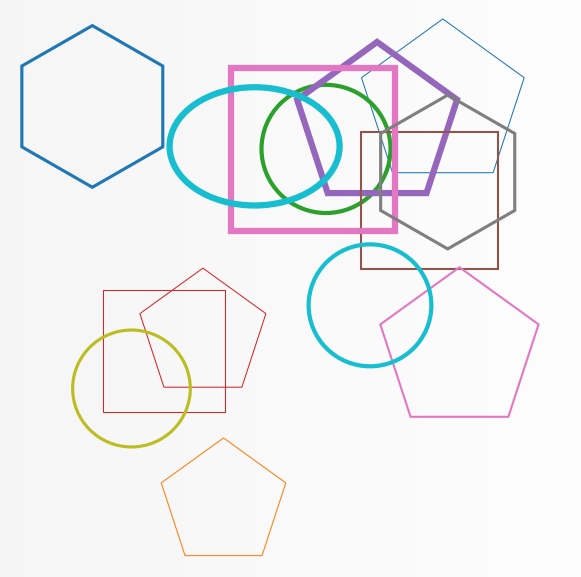[{"shape": "hexagon", "thickness": 1.5, "radius": 0.7, "center": [0.159, 0.815]}, {"shape": "pentagon", "thickness": 0.5, "radius": 0.74, "center": [0.762, 0.819]}, {"shape": "pentagon", "thickness": 0.5, "radius": 0.56, "center": [0.385, 0.128]}, {"shape": "circle", "thickness": 2, "radius": 0.55, "center": [0.561, 0.741]}, {"shape": "pentagon", "thickness": 0.5, "radius": 0.57, "center": [0.349, 0.421]}, {"shape": "square", "thickness": 0.5, "radius": 0.53, "center": [0.282, 0.392]}, {"shape": "pentagon", "thickness": 3, "radius": 0.72, "center": [0.649, 0.782]}, {"shape": "square", "thickness": 1, "radius": 0.59, "center": [0.739, 0.652]}, {"shape": "square", "thickness": 3, "radius": 0.71, "center": [0.539, 0.74]}, {"shape": "pentagon", "thickness": 1, "radius": 0.72, "center": [0.79, 0.393]}, {"shape": "hexagon", "thickness": 1.5, "radius": 0.67, "center": [0.77, 0.701]}, {"shape": "circle", "thickness": 1.5, "radius": 0.51, "center": [0.226, 0.326]}, {"shape": "oval", "thickness": 3, "radius": 0.73, "center": [0.438, 0.746]}, {"shape": "circle", "thickness": 2, "radius": 0.53, "center": [0.637, 0.47]}]